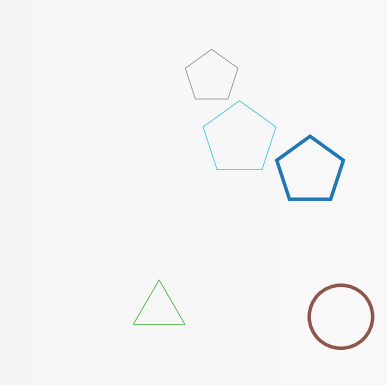[{"shape": "pentagon", "thickness": 2.5, "radius": 0.45, "center": [0.8, 0.556]}, {"shape": "triangle", "thickness": 0.5, "radius": 0.38, "center": [0.411, 0.196]}, {"shape": "circle", "thickness": 2.5, "radius": 0.41, "center": [0.88, 0.177]}, {"shape": "pentagon", "thickness": 0.5, "radius": 0.36, "center": [0.546, 0.801]}, {"shape": "pentagon", "thickness": 0.5, "radius": 0.49, "center": [0.618, 0.64]}]